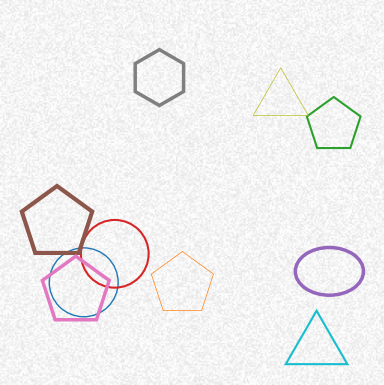[{"shape": "circle", "thickness": 1, "radius": 0.45, "center": [0.217, 0.267]}, {"shape": "pentagon", "thickness": 0.5, "radius": 0.42, "center": [0.474, 0.262]}, {"shape": "pentagon", "thickness": 1.5, "radius": 0.37, "center": [0.867, 0.675]}, {"shape": "circle", "thickness": 1.5, "radius": 0.44, "center": [0.298, 0.341]}, {"shape": "oval", "thickness": 2.5, "radius": 0.44, "center": [0.856, 0.295]}, {"shape": "pentagon", "thickness": 3, "radius": 0.48, "center": [0.148, 0.421]}, {"shape": "pentagon", "thickness": 2.5, "radius": 0.46, "center": [0.197, 0.243]}, {"shape": "hexagon", "thickness": 2.5, "radius": 0.36, "center": [0.414, 0.799]}, {"shape": "triangle", "thickness": 0.5, "radius": 0.41, "center": [0.729, 0.741]}, {"shape": "triangle", "thickness": 1.5, "radius": 0.46, "center": [0.822, 0.1]}]